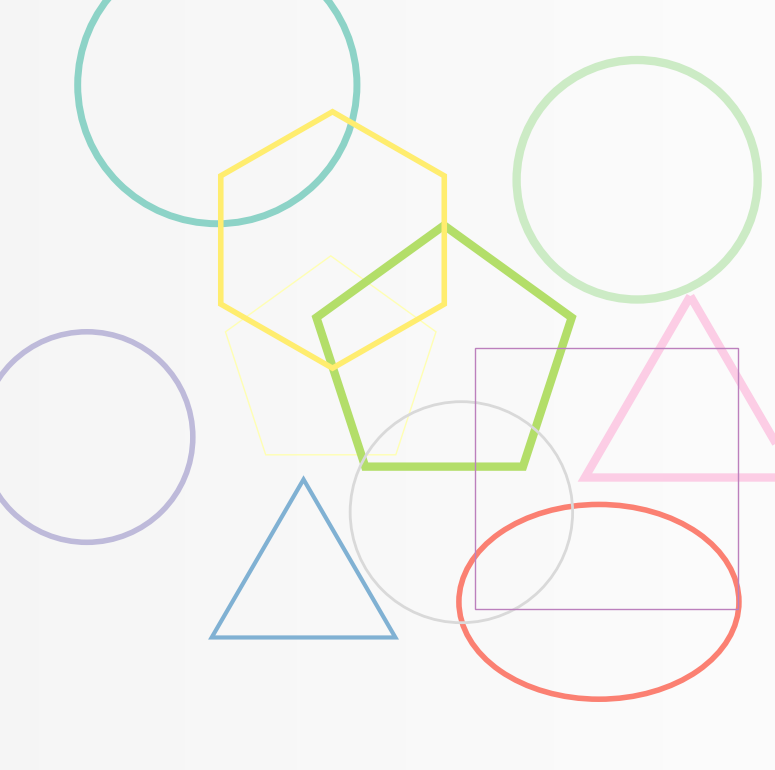[{"shape": "circle", "thickness": 2.5, "radius": 0.9, "center": [0.28, 0.89]}, {"shape": "pentagon", "thickness": 0.5, "radius": 0.71, "center": [0.427, 0.525]}, {"shape": "circle", "thickness": 2, "radius": 0.68, "center": [0.112, 0.432]}, {"shape": "oval", "thickness": 2, "radius": 0.9, "center": [0.773, 0.218]}, {"shape": "triangle", "thickness": 1.5, "radius": 0.68, "center": [0.392, 0.241]}, {"shape": "pentagon", "thickness": 3, "radius": 0.87, "center": [0.573, 0.534]}, {"shape": "triangle", "thickness": 3, "radius": 0.79, "center": [0.891, 0.458]}, {"shape": "circle", "thickness": 1, "radius": 0.72, "center": [0.595, 0.335]}, {"shape": "square", "thickness": 0.5, "radius": 0.85, "center": [0.782, 0.378]}, {"shape": "circle", "thickness": 3, "radius": 0.78, "center": [0.822, 0.767]}, {"shape": "hexagon", "thickness": 2, "radius": 0.83, "center": [0.429, 0.688]}]